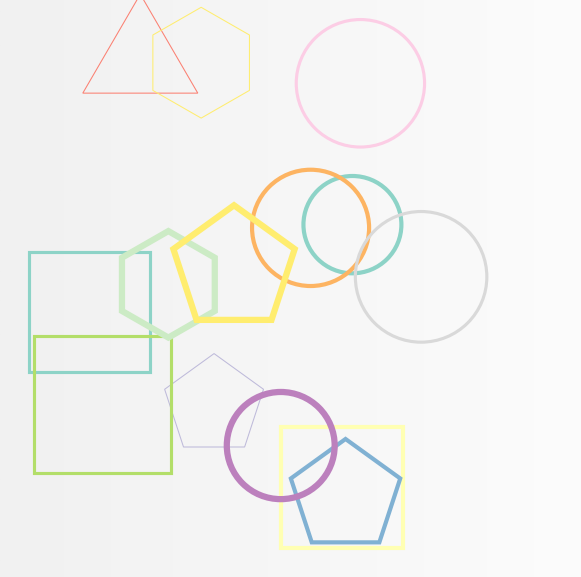[{"shape": "circle", "thickness": 2, "radius": 0.42, "center": [0.606, 0.61]}, {"shape": "square", "thickness": 1.5, "radius": 0.52, "center": [0.154, 0.459]}, {"shape": "square", "thickness": 2, "radius": 0.53, "center": [0.589, 0.155]}, {"shape": "pentagon", "thickness": 0.5, "radius": 0.45, "center": [0.368, 0.297]}, {"shape": "triangle", "thickness": 0.5, "radius": 0.57, "center": [0.241, 0.895]}, {"shape": "pentagon", "thickness": 2, "radius": 0.49, "center": [0.594, 0.14]}, {"shape": "circle", "thickness": 2, "radius": 0.5, "center": [0.534, 0.605]}, {"shape": "square", "thickness": 1.5, "radius": 0.59, "center": [0.177, 0.298]}, {"shape": "circle", "thickness": 1.5, "radius": 0.55, "center": [0.62, 0.855]}, {"shape": "circle", "thickness": 1.5, "radius": 0.57, "center": [0.724, 0.52]}, {"shape": "circle", "thickness": 3, "radius": 0.46, "center": [0.483, 0.228]}, {"shape": "hexagon", "thickness": 3, "radius": 0.46, "center": [0.29, 0.507]}, {"shape": "pentagon", "thickness": 3, "radius": 0.55, "center": [0.403, 0.534]}, {"shape": "hexagon", "thickness": 0.5, "radius": 0.48, "center": [0.346, 0.891]}]